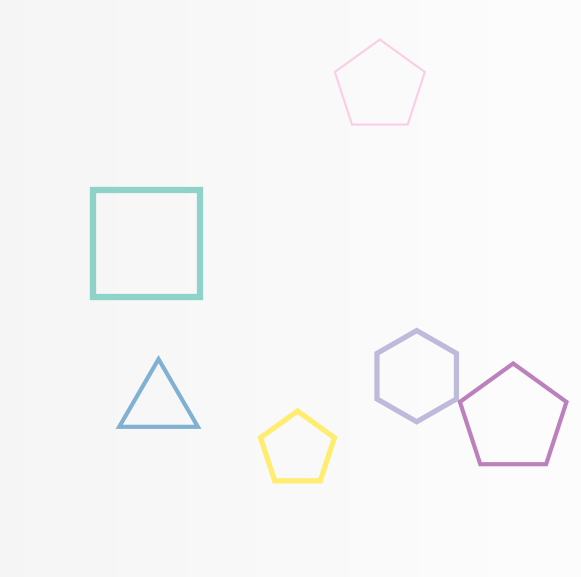[{"shape": "square", "thickness": 3, "radius": 0.46, "center": [0.253, 0.578]}, {"shape": "hexagon", "thickness": 2.5, "radius": 0.39, "center": [0.717, 0.348]}, {"shape": "triangle", "thickness": 2, "radius": 0.39, "center": [0.273, 0.299]}, {"shape": "pentagon", "thickness": 1, "radius": 0.41, "center": [0.653, 0.849]}, {"shape": "pentagon", "thickness": 2, "radius": 0.48, "center": [0.883, 0.273]}, {"shape": "pentagon", "thickness": 2.5, "radius": 0.33, "center": [0.512, 0.221]}]